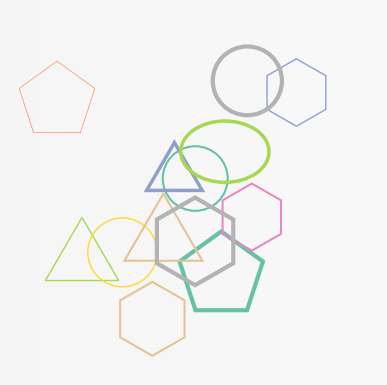[{"shape": "circle", "thickness": 1.5, "radius": 0.42, "center": [0.504, 0.536]}, {"shape": "pentagon", "thickness": 3, "radius": 0.57, "center": [0.571, 0.286]}, {"shape": "pentagon", "thickness": 0.5, "radius": 0.51, "center": [0.147, 0.739]}, {"shape": "triangle", "thickness": 2.5, "radius": 0.41, "center": [0.45, 0.547]}, {"shape": "hexagon", "thickness": 1, "radius": 0.44, "center": [0.765, 0.76]}, {"shape": "hexagon", "thickness": 1.5, "radius": 0.44, "center": [0.65, 0.436]}, {"shape": "oval", "thickness": 2.5, "radius": 0.57, "center": [0.58, 0.606]}, {"shape": "triangle", "thickness": 1, "radius": 0.55, "center": [0.212, 0.326]}, {"shape": "circle", "thickness": 1, "radius": 0.45, "center": [0.316, 0.345]}, {"shape": "hexagon", "thickness": 1.5, "radius": 0.48, "center": [0.393, 0.172]}, {"shape": "triangle", "thickness": 1.5, "radius": 0.58, "center": [0.422, 0.381]}, {"shape": "circle", "thickness": 3, "radius": 0.45, "center": [0.638, 0.79]}, {"shape": "hexagon", "thickness": 3, "radius": 0.57, "center": [0.503, 0.373]}]